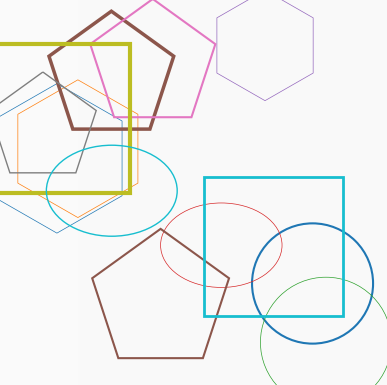[{"shape": "hexagon", "thickness": 0.5, "radius": 0.97, "center": [0.147, 0.589]}, {"shape": "circle", "thickness": 1.5, "radius": 0.78, "center": [0.807, 0.264]}, {"shape": "hexagon", "thickness": 0.5, "radius": 0.89, "center": [0.201, 0.614]}, {"shape": "circle", "thickness": 0.5, "radius": 0.85, "center": [0.841, 0.111]}, {"shape": "oval", "thickness": 0.5, "radius": 0.78, "center": [0.571, 0.363]}, {"shape": "hexagon", "thickness": 0.5, "radius": 0.72, "center": [0.684, 0.882]}, {"shape": "pentagon", "thickness": 1.5, "radius": 0.93, "center": [0.414, 0.22]}, {"shape": "pentagon", "thickness": 2.5, "radius": 0.85, "center": [0.287, 0.802]}, {"shape": "pentagon", "thickness": 1.5, "radius": 0.85, "center": [0.394, 0.833]}, {"shape": "pentagon", "thickness": 1, "radius": 0.72, "center": [0.111, 0.668]}, {"shape": "square", "thickness": 3, "radius": 0.97, "center": [0.143, 0.691]}, {"shape": "square", "thickness": 2, "radius": 0.9, "center": [0.706, 0.359]}, {"shape": "oval", "thickness": 1, "radius": 0.84, "center": [0.288, 0.505]}]